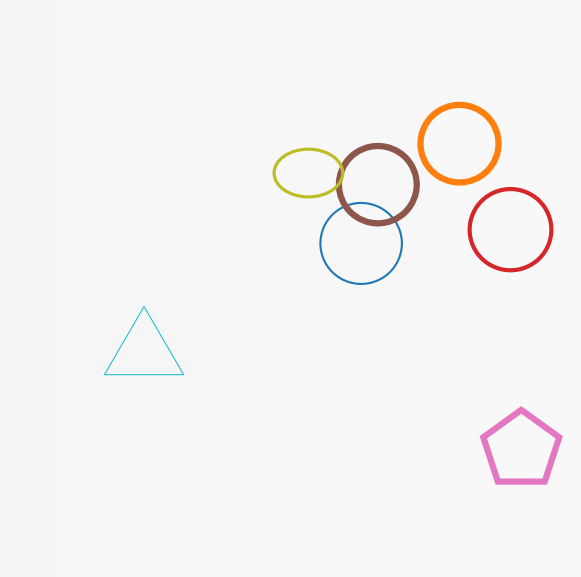[{"shape": "circle", "thickness": 1, "radius": 0.35, "center": [0.621, 0.578]}, {"shape": "circle", "thickness": 3, "radius": 0.34, "center": [0.791, 0.75]}, {"shape": "circle", "thickness": 2, "radius": 0.35, "center": [0.878, 0.601]}, {"shape": "circle", "thickness": 3, "radius": 0.33, "center": [0.65, 0.679]}, {"shape": "pentagon", "thickness": 3, "radius": 0.34, "center": [0.897, 0.221]}, {"shape": "oval", "thickness": 1.5, "radius": 0.3, "center": [0.531, 0.699]}, {"shape": "triangle", "thickness": 0.5, "radius": 0.39, "center": [0.248, 0.39]}]